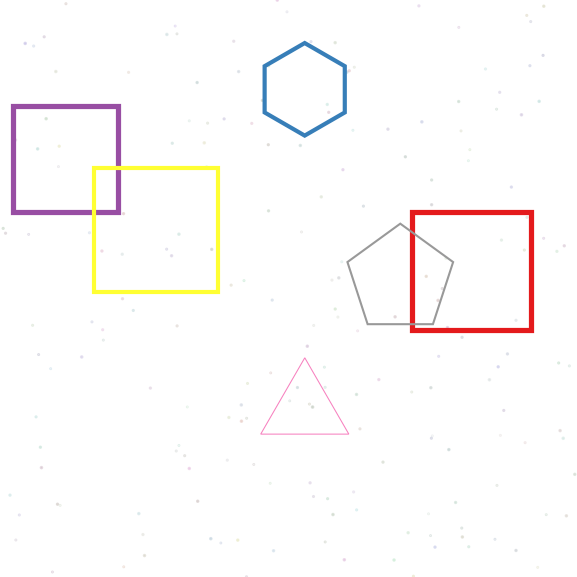[{"shape": "square", "thickness": 2.5, "radius": 0.51, "center": [0.816, 0.53]}, {"shape": "hexagon", "thickness": 2, "radius": 0.4, "center": [0.528, 0.844]}, {"shape": "square", "thickness": 2.5, "radius": 0.46, "center": [0.114, 0.724]}, {"shape": "square", "thickness": 2, "radius": 0.54, "center": [0.271, 0.601]}, {"shape": "triangle", "thickness": 0.5, "radius": 0.44, "center": [0.528, 0.291]}, {"shape": "pentagon", "thickness": 1, "radius": 0.48, "center": [0.693, 0.516]}]